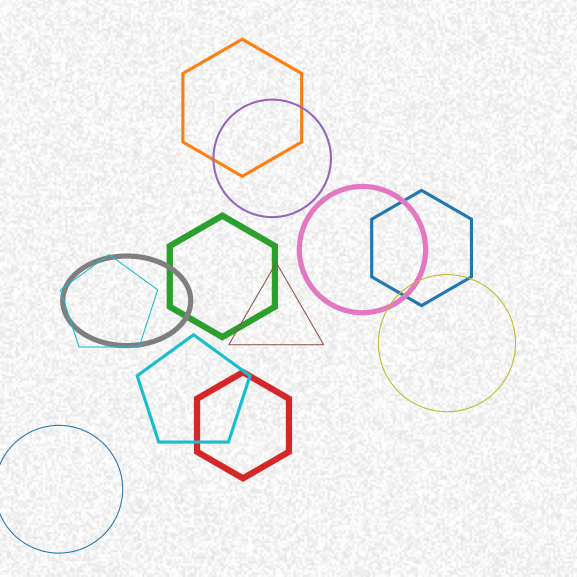[{"shape": "hexagon", "thickness": 1.5, "radius": 0.5, "center": [0.73, 0.57]}, {"shape": "circle", "thickness": 0.5, "radius": 0.55, "center": [0.102, 0.152]}, {"shape": "hexagon", "thickness": 1.5, "radius": 0.59, "center": [0.42, 0.813]}, {"shape": "hexagon", "thickness": 3, "radius": 0.53, "center": [0.385, 0.521]}, {"shape": "hexagon", "thickness": 3, "radius": 0.46, "center": [0.421, 0.263]}, {"shape": "circle", "thickness": 1, "radius": 0.51, "center": [0.471, 0.725]}, {"shape": "triangle", "thickness": 0.5, "radius": 0.47, "center": [0.478, 0.45]}, {"shape": "circle", "thickness": 2.5, "radius": 0.55, "center": [0.628, 0.567]}, {"shape": "oval", "thickness": 2.5, "radius": 0.55, "center": [0.219, 0.478]}, {"shape": "circle", "thickness": 0.5, "radius": 0.59, "center": [0.774, 0.405]}, {"shape": "pentagon", "thickness": 1.5, "radius": 0.51, "center": [0.335, 0.317]}, {"shape": "pentagon", "thickness": 0.5, "radius": 0.44, "center": [0.189, 0.47]}]